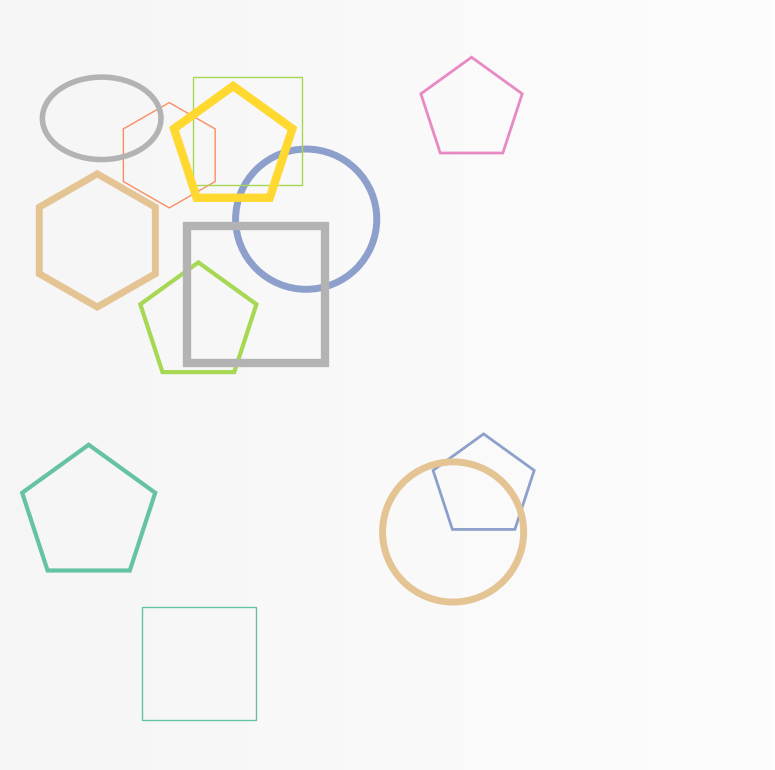[{"shape": "pentagon", "thickness": 1.5, "radius": 0.45, "center": [0.114, 0.332]}, {"shape": "square", "thickness": 0.5, "radius": 0.37, "center": [0.257, 0.138]}, {"shape": "hexagon", "thickness": 0.5, "radius": 0.34, "center": [0.218, 0.798]}, {"shape": "pentagon", "thickness": 1, "radius": 0.34, "center": [0.624, 0.368]}, {"shape": "circle", "thickness": 2.5, "radius": 0.46, "center": [0.395, 0.715]}, {"shape": "pentagon", "thickness": 1, "radius": 0.34, "center": [0.608, 0.857]}, {"shape": "square", "thickness": 0.5, "radius": 0.35, "center": [0.319, 0.83]}, {"shape": "pentagon", "thickness": 1.5, "radius": 0.39, "center": [0.256, 0.58]}, {"shape": "pentagon", "thickness": 3, "radius": 0.4, "center": [0.301, 0.808]}, {"shape": "circle", "thickness": 2.5, "radius": 0.46, "center": [0.585, 0.309]}, {"shape": "hexagon", "thickness": 2.5, "radius": 0.43, "center": [0.126, 0.688]}, {"shape": "oval", "thickness": 2, "radius": 0.38, "center": [0.131, 0.846]}, {"shape": "square", "thickness": 3, "radius": 0.45, "center": [0.33, 0.617]}]